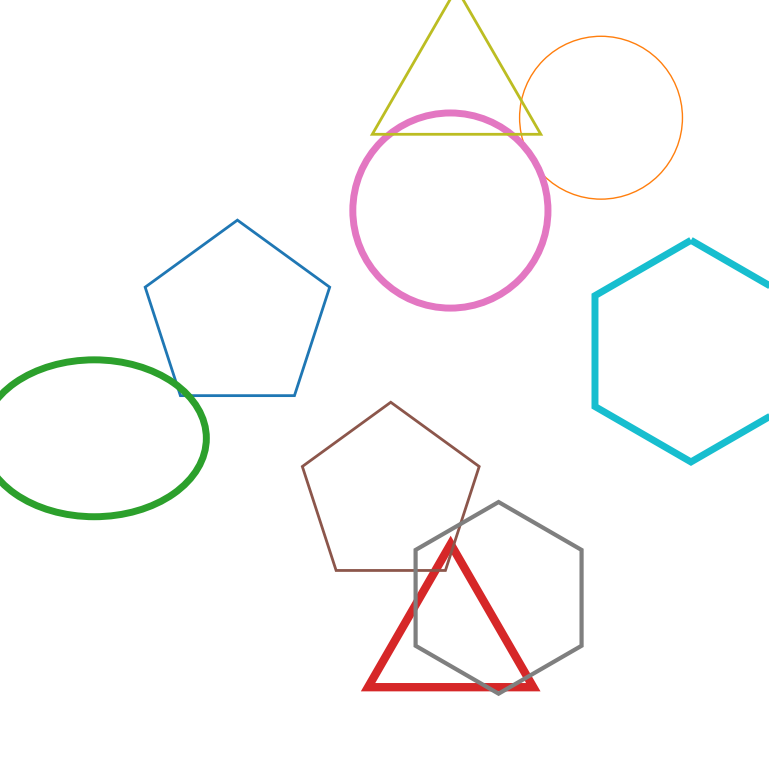[{"shape": "pentagon", "thickness": 1, "radius": 0.63, "center": [0.308, 0.588]}, {"shape": "circle", "thickness": 0.5, "radius": 0.53, "center": [0.781, 0.847]}, {"shape": "oval", "thickness": 2.5, "radius": 0.73, "center": [0.122, 0.431]}, {"shape": "triangle", "thickness": 3, "radius": 0.62, "center": [0.585, 0.17]}, {"shape": "pentagon", "thickness": 1, "radius": 0.6, "center": [0.507, 0.357]}, {"shape": "circle", "thickness": 2.5, "radius": 0.63, "center": [0.585, 0.727]}, {"shape": "hexagon", "thickness": 1.5, "radius": 0.62, "center": [0.648, 0.224]}, {"shape": "triangle", "thickness": 1, "radius": 0.63, "center": [0.593, 0.889]}, {"shape": "hexagon", "thickness": 2.5, "radius": 0.72, "center": [0.897, 0.544]}]